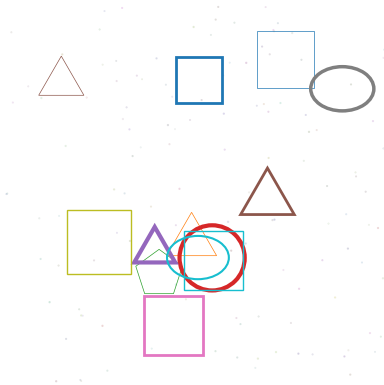[{"shape": "square", "thickness": 0.5, "radius": 0.37, "center": [0.742, 0.845]}, {"shape": "square", "thickness": 2, "radius": 0.3, "center": [0.516, 0.792]}, {"shape": "triangle", "thickness": 0.5, "radius": 0.38, "center": [0.498, 0.373]}, {"shape": "pentagon", "thickness": 0.5, "radius": 0.32, "center": [0.413, 0.289]}, {"shape": "circle", "thickness": 3, "radius": 0.42, "center": [0.551, 0.33]}, {"shape": "triangle", "thickness": 3, "radius": 0.31, "center": [0.402, 0.349]}, {"shape": "triangle", "thickness": 0.5, "radius": 0.34, "center": [0.159, 0.786]}, {"shape": "triangle", "thickness": 2, "radius": 0.4, "center": [0.695, 0.483]}, {"shape": "square", "thickness": 2, "radius": 0.38, "center": [0.451, 0.155]}, {"shape": "oval", "thickness": 2.5, "radius": 0.41, "center": [0.889, 0.769]}, {"shape": "square", "thickness": 1, "radius": 0.42, "center": [0.258, 0.371]}, {"shape": "square", "thickness": 1, "radius": 0.38, "center": [0.554, 0.324]}, {"shape": "oval", "thickness": 1.5, "radius": 0.4, "center": [0.514, 0.331]}]